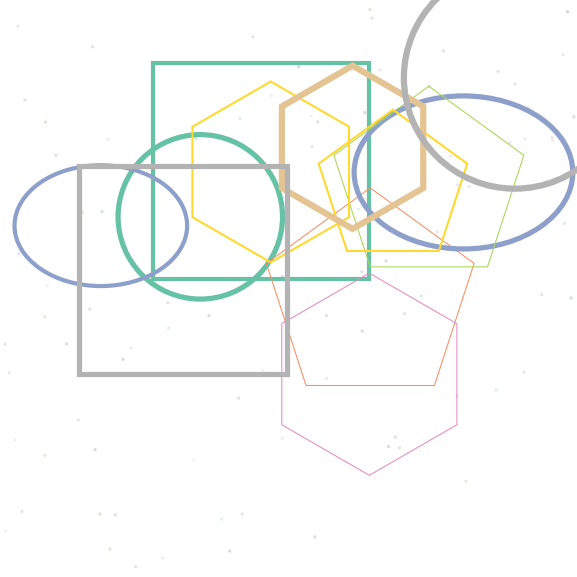[{"shape": "circle", "thickness": 2.5, "radius": 0.71, "center": [0.347, 0.624]}, {"shape": "square", "thickness": 2, "radius": 0.94, "center": [0.452, 0.703]}, {"shape": "pentagon", "thickness": 0.5, "radius": 0.95, "center": [0.641, 0.485]}, {"shape": "oval", "thickness": 2, "radius": 0.75, "center": [0.175, 0.608]}, {"shape": "oval", "thickness": 2.5, "radius": 0.95, "center": [0.803, 0.701]}, {"shape": "hexagon", "thickness": 0.5, "radius": 0.88, "center": [0.64, 0.351]}, {"shape": "pentagon", "thickness": 0.5, "radius": 0.86, "center": [0.743, 0.677]}, {"shape": "pentagon", "thickness": 1, "radius": 0.68, "center": [0.68, 0.674]}, {"shape": "hexagon", "thickness": 1, "radius": 0.78, "center": [0.469, 0.701]}, {"shape": "hexagon", "thickness": 3, "radius": 0.71, "center": [0.611, 0.744]}, {"shape": "square", "thickness": 2.5, "radius": 0.9, "center": [0.317, 0.531]}, {"shape": "circle", "thickness": 3, "radius": 0.96, "center": [0.892, 0.865]}]